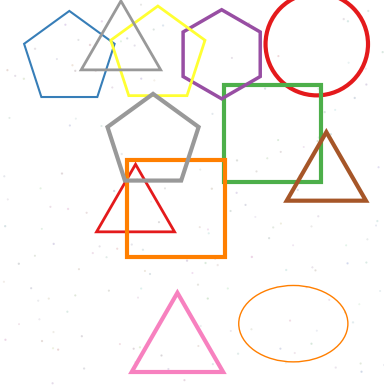[{"shape": "triangle", "thickness": 2, "radius": 0.58, "center": [0.352, 0.456]}, {"shape": "circle", "thickness": 3, "radius": 0.67, "center": [0.823, 0.885]}, {"shape": "pentagon", "thickness": 1.5, "radius": 0.62, "center": [0.18, 0.848]}, {"shape": "square", "thickness": 3, "radius": 0.63, "center": [0.708, 0.653]}, {"shape": "hexagon", "thickness": 2.5, "radius": 0.58, "center": [0.576, 0.859]}, {"shape": "square", "thickness": 3, "radius": 0.64, "center": [0.458, 0.459]}, {"shape": "oval", "thickness": 1, "radius": 0.71, "center": [0.762, 0.159]}, {"shape": "pentagon", "thickness": 2, "radius": 0.64, "center": [0.41, 0.856]}, {"shape": "triangle", "thickness": 3, "radius": 0.59, "center": [0.848, 0.538]}, {"shape": "triangle", "thickness": 3, "radius": 0.69, "center": [0.461, 0.102]}, {"shape": "triangle", "thickness": 2, "radius": 0.6, "center": [0.314, 0.878]}, {"shape": "pentagon", "thickness": 3, "radius": 0.62, "center": [0.398, 0.632]}]